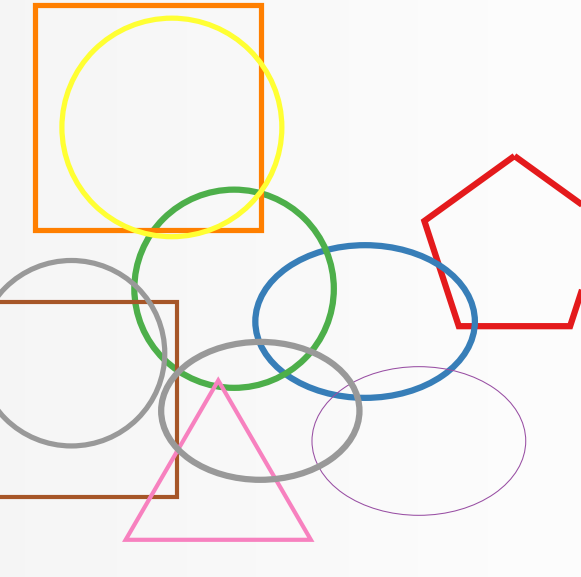[{"shape": "pentagon", "thickness": 3, "radius": 0.81, "center": [0.885, 0.566]}, {"shape": "oval", "thickness": 3, "radius": 0.94, "center": [0.628, 0.442]}, {"shape": "circle", "thickness": 3, "radius": 0.86, "center": [0.403, 0.499]}, {"shape": "oval", "thickness": 0.5, "radius": 0.92, "center": [0.721, 0.236]}, {"shape": "square", "thickness": 2.5, "radius": 0.97, "center": [0.255, 0.795]}, {"shape": "circle", "thickness": 2.5, "radius": 0.95, "center": [0.296, 0.778]}, {"shape": "square", "thickness": 2, "radius": 0.84, "center": [0.135, 0.307]}, {"shape": "triangle", "thickness": 2, "radius": 0.92, "center": [0.375, 0.156]}, {"shape": "oval", "thickness": 3, "radius": 0.85, "center": [0.448, 0.288]}, {"shape": "circle", "thickness": 2.5, "radius": 0.8, "center": [0.123, 0.388]}]